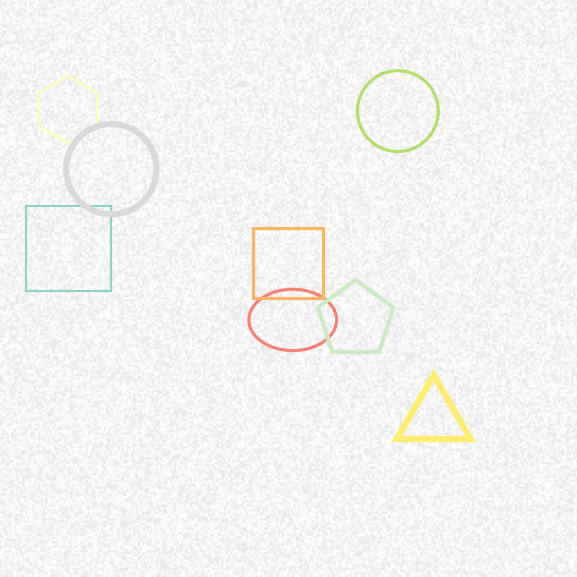[{"shape": "square", "thickness": 1, "radius": 0.37, "center": [0.119, 0.568]}, {"shape": "hexagon", "thickness": 1, "radius": 0.29, "center": [0.118, 0.81]}, {"shape": "oval", "thickness": 1.5, "radius": 0.38, "center": [0.507, 0.445]}, {"shape": "square", "thickness": 1.5, "radius": 0.3, "center": [0.499, 0.543]}, {"shape": "circle", "thickness": 1.5, "radius": 0.35, "center": [0.689, 0.807]}, {"shape": "circle", "thickness": 3, "radius": 0.39, "center": [0.193, 0.706]}, {"shape": "pentagon", "thickness": 2, "radius": 0.34, "center": [0.616, 0.445]}, {"shape": "triangle", "thickness": 3, "radius": 0.37, "center": [0.751, 0.276]}]